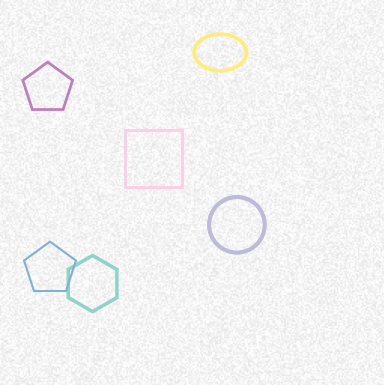[{"shape": "hexagon", "thickness": 2.5, "radius": 0.36, "center": [0.24, 0.264]}, {"shape": "circle", "thickness": 3, "radius": 0.36, "center": [0.615, 0.416]}, {"shape": "pentagon", "thickness": 1.5, "radius": 0.35, "center": [0.13, 0.301]}, {"shape": "square", "thickness": 2, "radius": 0.37, "center": [0.399, 0.589]}, {"shape": "pentagon", "thickness": 2, "radius": 0.34, "center": [0.124, 0.771]}, {"shape": "oval", "thickness": 2.5, "radius": 0.34, "center": [0.572, 0.864]}]